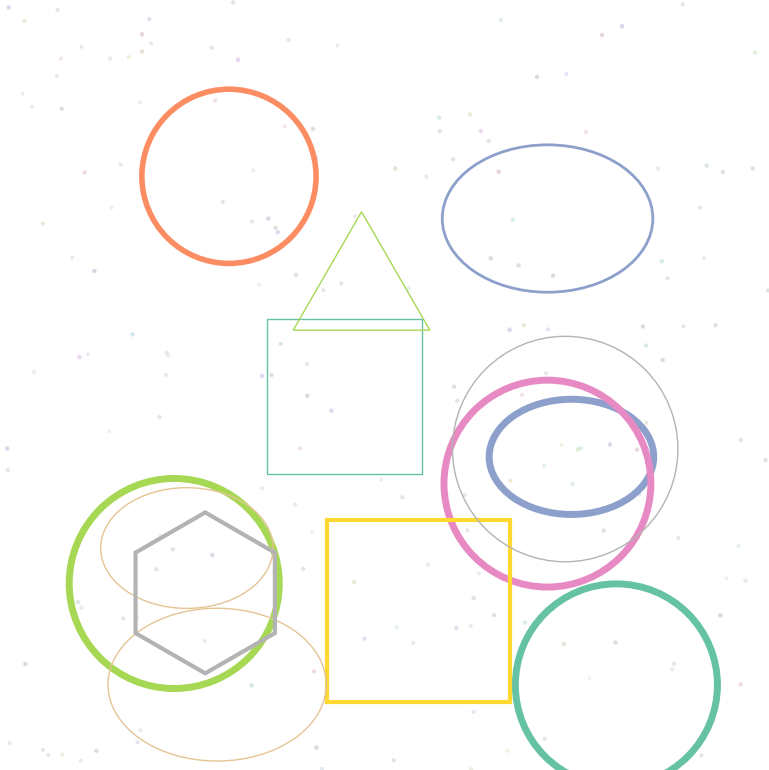[{"shape": "circle", "thickness": 2.5, "radius": 0.66, "center": [0.801, 0.11]}, {"shape": "square", "thickness": 0.5, "radius": 0.5, "center": [0.448, 0.486]}, {"shape": "circle", "thickness": 2, "radius": 0.57, "center": [0.297, 0.771]}, {"shape": "oval", "thickness": 1, "radius": 0.68, "center": [0.711, 0.716]}, {"shape": "oval", "thickness": 2.5, "radius": 0.53, "center": [0.742, 0.407]}, {"shape": "circle", "thickness": 2.5, "radius": 0.67, "center": [0.711, 0.372]}, {"shape": "triangle", "thickness": 0.5, "radius": 0.51, "center": [0.47, 0.622]}, {"shape": "circle", "thickness": 2.5, "radius": 0.68, "center": [0.226, 0.242]}, {"shape": "square", "thickness": 1.5, "radius": 0.59, "center": [0.543, 0.206]}, {"shape": "oval", "thickness": 0.5, "radius": 0.56, "center": [0.243, 0.288]}, {"shape": "oval", "thickness": 0.5, "radius": 0.71, "center": [0.282, 0.111]}, {"shape": "circle", "thickness": 0.5, "radius": 0.73, "center": [0.734, 0.417]}, {"shape": "hexagon", "thickness": 1.5, "radius": 0.52, "center": [0.267, 0.23]}]